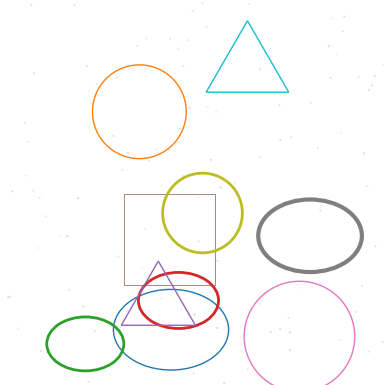[{"shape": "oval", "thickness": 1, "radius": 0.75, "center": [0.444, 0.144]}, {"shape": "circle", "thickness": 1, "radius": 0.61, "center": [0.362, 0.71]}, {"shape": "oval", "thickness": 2, "radius": 0.5, "center": [0.222, 0.107]}, {"shape": "oval", "thickness": 2, "radius": 0.52, "center": [0.464, 0.22]}, {"shape": "triangle", "thickness": 1, "radius": 0.56, "center": [0.411, 0.211]}, {"shape": "square", "thickness": 0.5, "radius": 0.59, "center": [0.44, 0.378]}, {"shape": "circle", "thickness": 1, "radius": 0.72, "center": [0.778, 0.126]}, {"shape": "oval", "thickness": 3, "radius": 0.67, "center": [0.805, 0.388]}, {"shape": "circle", "thickness": 2, "radius": 0.52, "center": [0.526, 0.447]}, {"shape": "triangle", "thickness": 1, "radius": 0.62, "center": [0.643, 0.822]}]